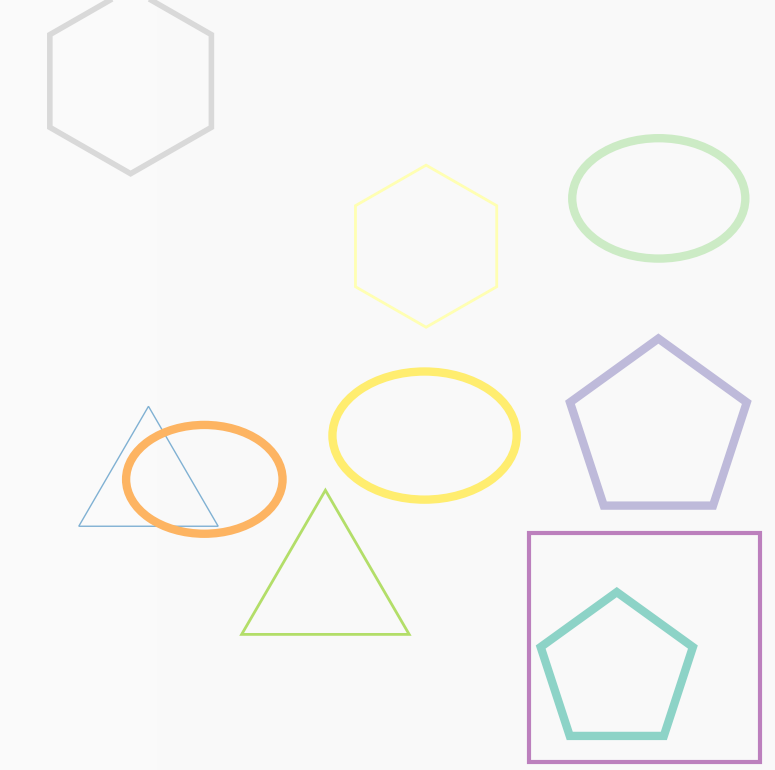[{"shape": "pentagon", "thickness": 3, "radius": 0.52, "center": [0.796, 0.128]}, {"shape": "hexagon", "thickness": 1, "radius": 0.53, "center": [0.55, 0.68]}, {"shape": "pentagon", "thickness": 3, "radius": 0.6, "center": [0.85, 0.44]}, {"shape": "triangle", "thickness": 0.5, "radius": 0.52, "center": [0.192, 0.368]}, {"shape": "oval", "thickness": 3, "radius": 0.5, "center": [0.264, 0.377]}, {"shape": "triangle", "thickness": 1, "radius": 0.62, "center": [0.42, 0.239]}, {"shape": "hexagon", "thickness": 2, "radius": 0.6, "center": [0.169, 0.895]}, {"shape": "square", "thickness": 1.5, "radius": 0.74, "center": [0.831, 0.159]}, {"shape": "oval", "thickness": 3, "radius": 0.56, "center": [0.85, 0.742]}, {"shape": "oval", "thickness": 3, "radius": 0.59, "center": [0.548, 0.434]}]